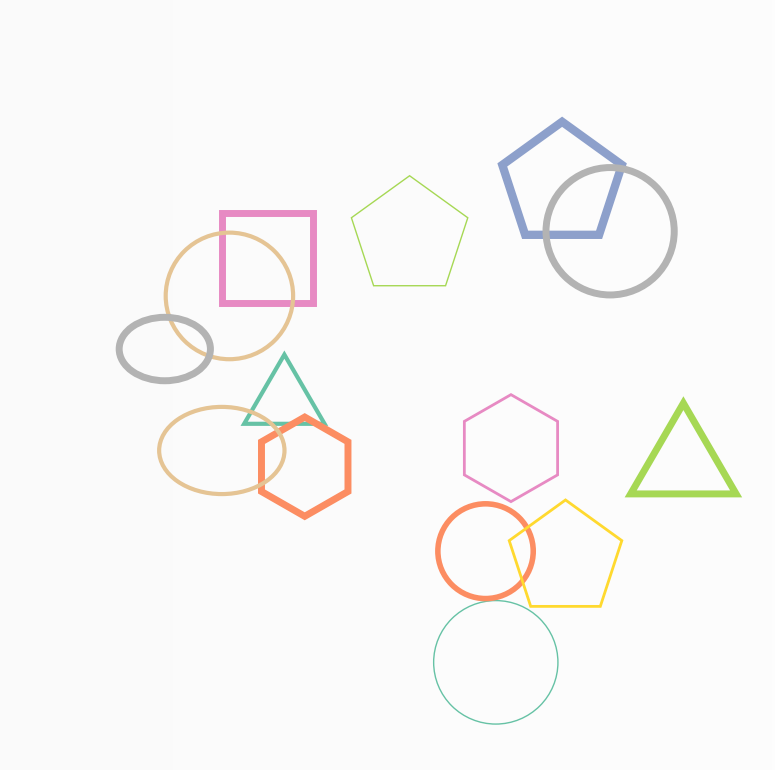[{"shape": "triangle", "thickness": 1.5, "radius": 0.3, "center": [0.367, 0.48]}, {"shape": "circle", "thickness": 0.5, "radius": 0.4, "center": [0.64, 0.14]}, {"shape": "hexagon", "thickness": 2.5, "radius": 0.32, "center": [0.393, 0.394]}, {"shape": "circle", "thickness": 2, "radius": 0.31, "center": [0.627, 0.284]}, {"shape": "pentagon", "thickness": 3, "radius": 0.41, "center": [0.725, 0.761]}, {"shape": "square", "thickness": 2.5, "radius": 0.29, "center": [0.345, 0.665]}, {"shape": "hexagon", "thickness": 1, "radius": 0.35, "center": [0.659, 0.418]}, {"shape": "pentagon", "thickness": 0.5, "radius": 0.39, "center": [0.529, 0.693]}, {"shape": "triangle", "thickness": 2.5, "radius": 0.39, "center": [0.882, 0.398]}, {"shape": "pentagon", "thickness": 1, "radius": 0.38, "center": [0.73, 0.274]}, {"shape": "oval", "thickness": 1.5, "radius": 0.4, "center": [0.286, 0.415]}, {"shape": "circle", "thickness": 1.5, "radius": 0.41, "center": [0.296, 0.616]}, {"shape": "circle", "thickness": 2.5, "radius": 0.41, "center": [0.787, 0.7]}, {"shape": "oval", "thickness": 2.5, "radius": 0.29, "center": [0.213, 0.547]}]